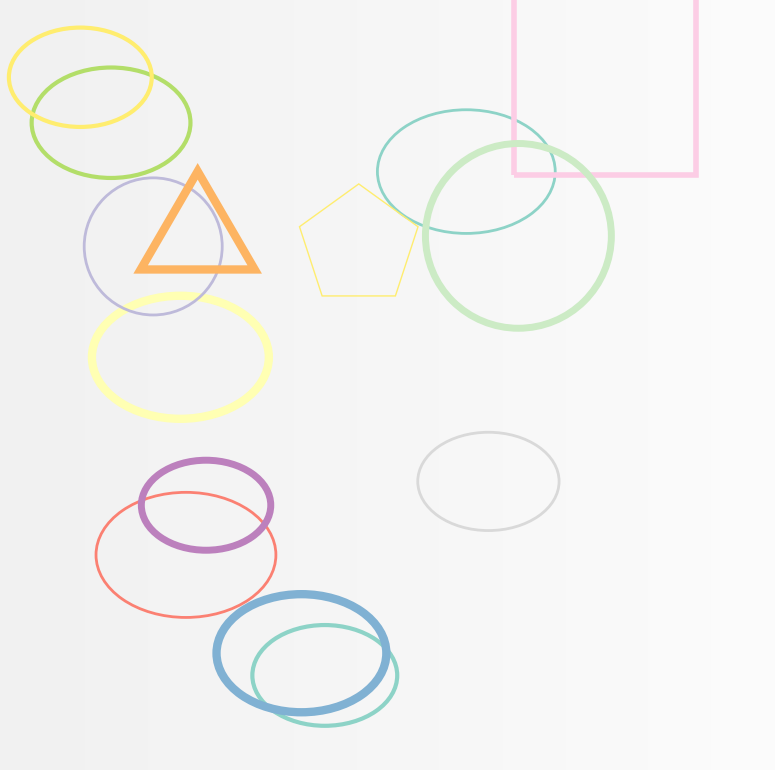[{"shape": "oval", "thickness": 1.5, "radius": 0.47, "center": [0.419, 0.123]}, {"shape": "oval", "thickness": 1, "radius": 0.57, "center": [0.602, 0.777]}, {"shape": "oval", "thickness": 3, "radius": 0.57, "center": [0.233, 0.536]}, {"shape": "circle", "thickness": 1, "radius": 0.45, "center": [0.198, 0.68]}, {"shape": "oval", "thickness": 1, "radius": 0.58, "center": [0.24, 0.279]}, {"shape": "oval", "thickness": 3, "radius": 0.55, "center": [0.389, 0.152]}, {"shape": "triangle", "thickness": 3, "radius": 0.42, "center": [0.255, 0.693]}, {"shape": "oval", "thickness": 1.5, "radius": 0.51, "center": [0.143, 0.841]}, {"shape": "square", "thickness": 2, "radius": 0.59, "center": [0.78, 0.89]}, {"shape": "oval", "thickness": 1, "radius": 0.46, "center": [0.63, 0.375]}, {"shape": "oval", "thickness": 2.5, "radius": 0.42, "center": [0.266, 0.344]}, {"shape": "circle", "thickness": 2.5, "radius": 0.6, "center": [0.669, 0.694]}, {"shape": "pentagon", "thickness": 0.5, "radius": 0.4, "center": [0.463, 0.681]}, {"shape": "oval", "thickness": 1.5, "radius": 0.46, "center": [0.104, 0.9]}]